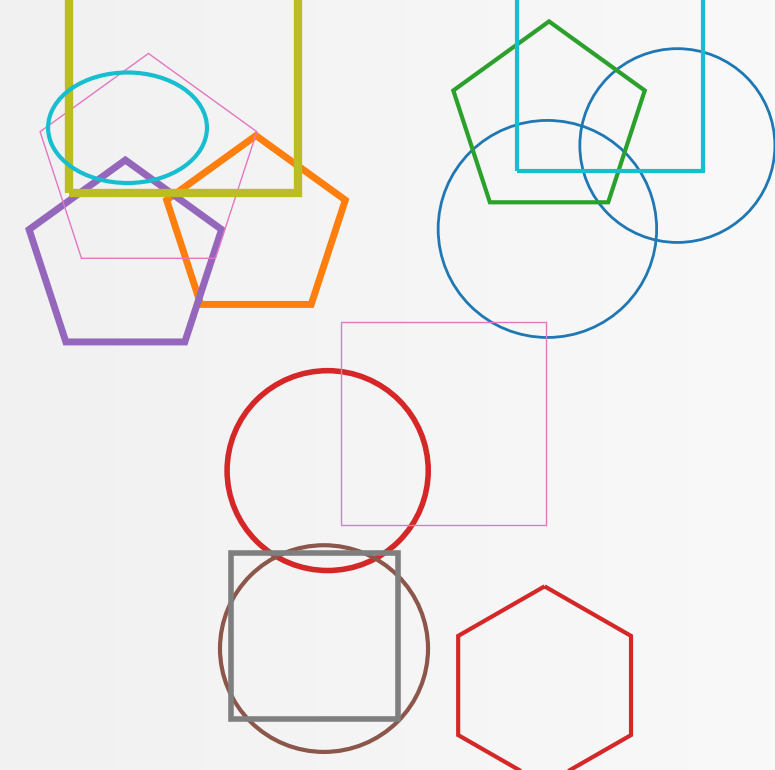[{"shape": "circle", "thickness": 1, "radius": 0.63, "center": [0.874, 0.811]}, {"shape": "circle", "thickness": 1, "radius": 0.7, "center": [0.706, 0.703]}, {"shape": "pentagon", "thickness": 2.5, "radius": 0.61, "center": [0.33, 0.703]}, {"shape": "pentagon", "thickness": 1.5, "radius": 0.65, "center": [0.708, 0.842]}, {"shape": "circle", "thickness": 2, "radius": 0.65, "center": [0.423, 0.389]}, {"shape": "hexagon", "thickness": 1.5, "radius": 0.64, "center": [0.703, 0.11]}, {"shape": "pentagon", "thickness": 2.5, "radius": 0.65, "center": [0.162, 0.662]}, {"shape": "circle", "thickness": 1.5, "radius": 0.67, "center": [0.418, 0.158]}, {"shape": "pentagon", "thickness": 0.5, "radius": 0.74, "center": [0.192, 0.784]}, {"shape": "square", "thickness": 0.5, "radius": 0.66, "center": [0.572, 0.45]}, {"shape": "square", "thickness": 2, "radius": 0.54, "center": [0.405, 0.174]}, {"shape": "square", "thickness": 3, "radius": 0.74, "center": [0.237, 0.898]}, {"shape": "oval", "thickness": 1.5, "radius": 0.51, "center": [0.165, 0.834]}, {"shape": "square", "thickness": 1.5, "radius": 0.6, "center": [0.787, 0.898]}]